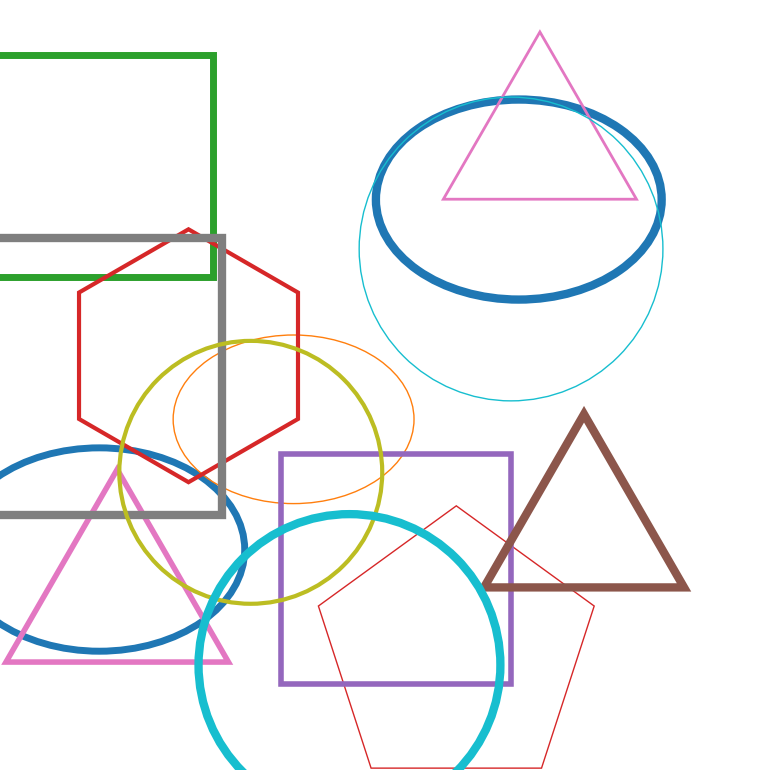[{"shape": "oval", "thickness": 2.5, "radius": 0.94, "center": [0.129, 0.286]}, {"shape": "oval", "thickness": 3, "radius": 0.93, "center": [0.674, 0.741]}, {"shape": "oval", "thickness": 0.5, "radius": 0.78, "center": [0.381, 0.455]}, {"shape": "square", "thickness": 2.5, "radius": 0.72, "center": [0.132, 0.785]}, {"shape": "hexagon", "thickness": 1.5, "radius": 0.82, "center": [0.245, 0.538]}, {"shape": "pentagon", "thickness": 0.5, "radius": 0.94, "center": [0.593, 0.155]}, {"shape": "square", "thickness": 2, "radius": 0.75, "center": [0.514, 0.261]}, {"shape": "triangle", "thickness": 3, "radius": 0.75, "center": [0.758, 0.312]}, {"shape": "triangle", "thickness": 2, "radius": 0.83, "center": [0.152, 0.224]}, {"shape": "triangle", "thickness": 1, "radius": 0.72, "center": [0.701, 0.814]}, {"shape": "square", "thickness": 3, "radius": 0.9, "center": [0.108, 0.511]}, {"shape": "circle", "thickness": 1.5, "radius": 0.85, "center": [0.326, 0.387]}, {"shape": "circle", "thickness": 0.5, "radius": 0.99, "center": [0.664, 0.677]}, {"shape": "circle", "thickness": 3, "radius": 0.98, "center": [0.454, 0.136]}]